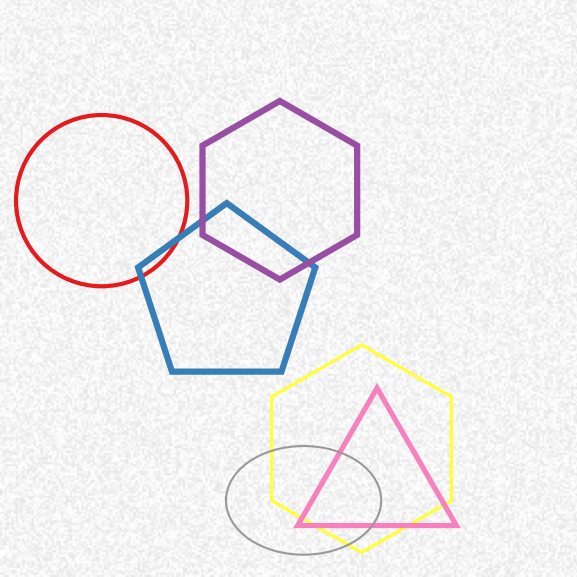[{"shape": "circle", "thickness": 2, "radius": 0.74, "center": [0.176, 0.652]}, {"shape": "pentagon", "thickness": 3, "radius": 0.81, "center": [0.393, 0.486]}, {"shape": "hexagon", "thickness": 3, "radius": 0.77, "center": [0.485, 0.67]}, {"shape": "hexagon", "thickness": 1.5, "radius": 0.9, "center": [0.626, 0.222]}, {"shape": "triangle", "thickness": 2.5, "radius": 0.79, "center": [0.653, 0.168]}, {"shape": "oval", "thickness": 1, "radius": 0.67, "center": [0.526, 0.133]}]